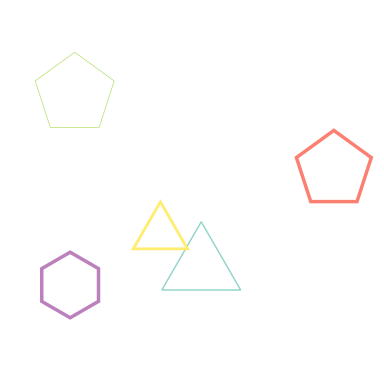[{"shape": "triangle", "thickness": 1, "radius": 0.59, "center": [0.523, 0.306]}, {"shape": "pentagon", "thickness": 2.5, "radius": 0.51, "center": [0.867, 0.559]}, {"shape": "pentagon", "thickness": 0.5, "radius": 0.54, "center": [0.194, 0.756]}, {"shape": "hexagon", "thickness": 2.5, "radius": 0.43, "center": [0.182, 0.26]}, {"shape": "triangle", "thickness": 2, "radius": 0.41, "center": [0.417, 0.394]}]